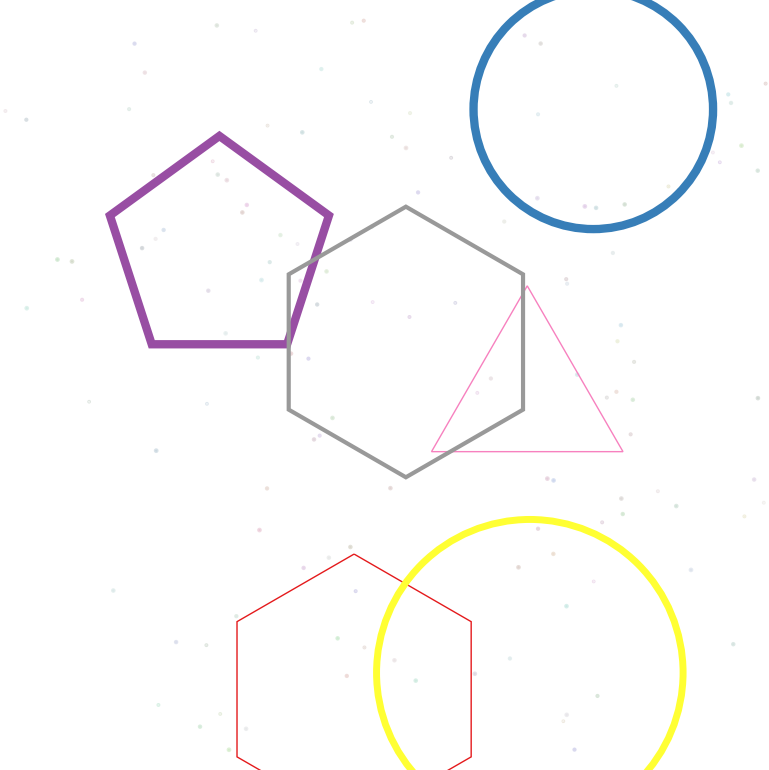[{"shape": "hexagon", "thickness": 0.5, "radius": 0.88, "center": [0.46, 0.105]}, {"shape": "circle", "thickness": 3, "radius": 0.78, "center": [0.771, 0.858]}, {"shape": "pentagon", "thickness": 3, "radius": 0.75, "center": [0.285, 0.674]}, {"shape": "circle", "thickness": 2.5, "radius": 1.0, "center": [0.688, 0.126]}, {"shape": "triangle", "thickness": 0.5, "radius": 0.72, "center": [0.685, 0.485]}, {"shape": "hexagon", "thickness": 1.5, "radius": 0.88, "center": [0.527, 0.556]}]